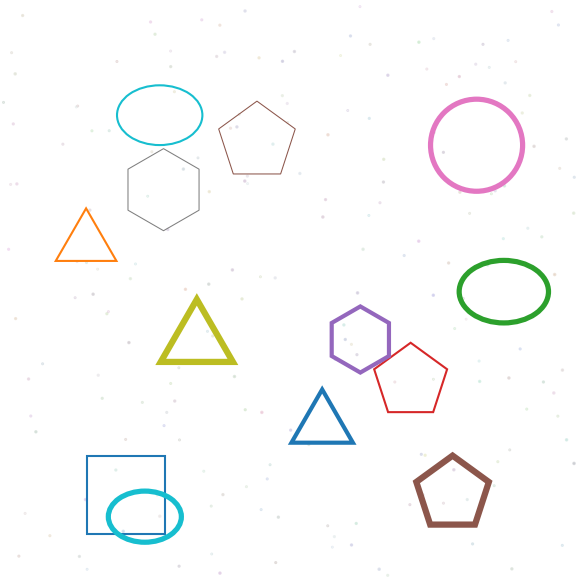[{"shape": "triangle", "thickness": 2, "radius": 0.31, "center": [0.558, 0.263]}, {"shape": "square", "thickness": 1, "radius": 0.34, "center": [0.218, 0.143]}, {"shape": "triangle", "thickness": 1, "radius": 0.3, "center": [0.149, 0.578]}, {"shape": "oval", "thickness": 2.5, "radius": 0.39, "center": [0.872, 0.494]}, {"shape": "pentagon", "thickness": 1, "radius": 0.33, "center": [0.711, 0.339]}, {"shape": "hexagon", "thickness": 2, "radius": 0.29, "center": [0.624, 0.411]}, {"shape": "pentagon", "thickness": 0.5, "radius": 0.35, "center": [0.445, 0.754]}, {"shape": "pentagon", "thickness": 3, "radius": 0.33, "center": [0.784, 0.144]}, {"shape": "circle", "thickness": 2.5, "radius": 0.4, "center": [0.825, 0.748]}, {"shape": "hexagon", "thickness": 0.5, "radius": 0.36, "center": [0.283, 0.671]}, {"shape": "triangle", "thickness": 3, "radius": 0.36, "center": [0.341, 0.409]}, {"shape": "oval", "thickness": 1, "radius": 0.37, "center": [0.277, 0.8]}, {"shape": "oval", "thickness": 2.5, "radius": 0.32, "center": [0.251, 0.104]}]